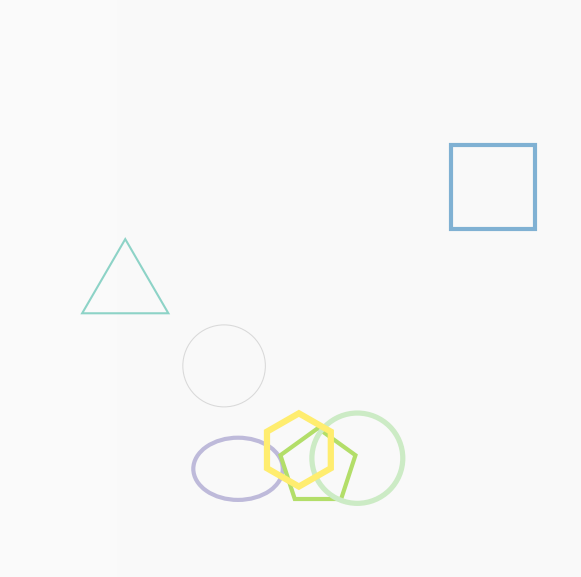[{"shape": "triangle", "thickness": 1, "radius": 0.43, "center": [0.215, 0.499]}, {"shape": "oval", "thickness": 2, "radius": 0.38, "center": [0.41, 0.187]}, {"shape": "square", "thickness": 2, "radius": 0.36, "center": [0.848, 0.675]}, {"shape": "pentagon", "thickness": 2, "radius": 0.34, "center": [0.547, 0.19]}, {"shape": "circle", "thickness": 0.5, "radius": 0.35, "center": [0.386, 0.366]}, {"shape": "circle", "thickness": 2.5, "radius": 0.39, "center": [0.615, 0.206]}, {"shape": "hexagon", "thickness": 3, "radius": 0.32, "center": [0.514, 0.22]}]